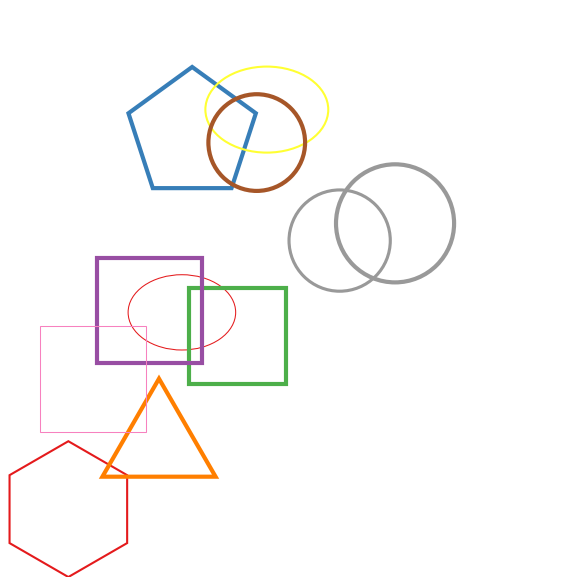[{"shape": "oval", "thickness": 0.5, "radius": 0.47, "center": [0.315, 0.458]}, {"shape": "hexagon", "thickness": 1, "radius": 0.59, "center": [0.118, 0.118]}, {"shape": "pentagon", "thickness": 2, "radius": 0.58, "center": [0.333, 0.767]}, {"shape": "square", "thickness": 2, "radius": 0.42, "center": [0.411, 0.417]}, {"shape": "square", "thickness": 2, "radius": 0.46, "center": [0.259, 0.461]}, {"shape": "triangle", "thickness": 2, "radius": 0.57, "center": [0.275, 0.23]}, {"shape": "oval", "thickness": 1, "radius": 0.53, "center": [0.462, 0.809]}, {"shape": "circle", "thickness": 2, "radius": 0.42, "center": [0.445, 0.752]}, {"shape": "square", "thickness": 0.5, "radius": 0.46, "center": [0.162, 0.342]}, {"shape": "circle", "thickness": 1.5, "radius": 0.44, "center": [0.588, 0.583]}, {"shape": "circle", "thickness": 2, "radius": 0.51, "center": [0.684, 0.612]}]